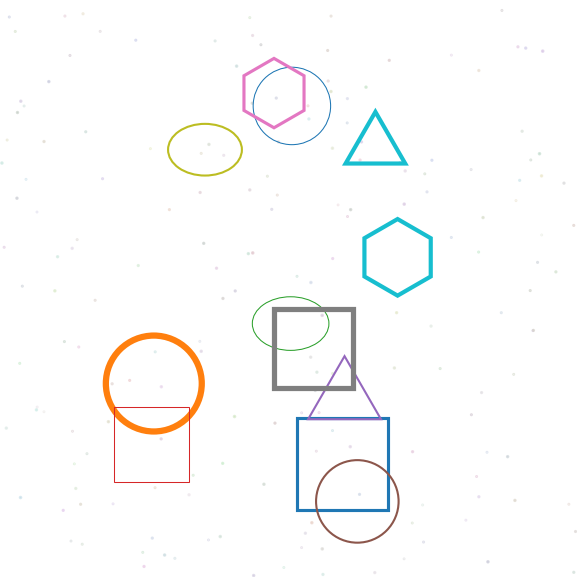[{"shape": "square", "thickness": 1.5, "radius": 0.4, "center": [0.593, 0.196]}, {"shape": "circle", "thickness": 0.5, "radius": 0.34, "center": [0.505, 0.816]}, {"shape": "circle", "thickness": 3, "radius": 0.42, "center": [0.266, 0.335]}, {"shape": "oval", "thickness": 0.5, "radius": 0.33, "center": [0.503, 0.439]}, {"shape": "square", "thickness": 0.5, "radius": 0.33, "center": [0.263, 0.229]}, {"shape": "triangle", "thickness": 1, "radius": 0.36, "center": [0.597, 0.31]}, {"shape": "circle", "thickness": 1, "radius": 0.36, "center": [0.619, 0.131]}, {"shape": "hexagon", "thickness": 1.5, "radius": 0.3, "center": [0.474, 0.838]}, {"shape": "square", "thickness": 2.5, "radius": 0.34, "center": [0.543, 0.396]}, {"shape": "oval", "thickness": 1, "radius": 0.32, "center": [0.355, 0.74]}, {"shape": "hexagon", "thickness": 2, "radius": 0.33, "center": [0.688, 0.554]}, {"shape": "triangle", "thickness": 2, "radius": 0.3, "center": [0.65, 0.746]}]